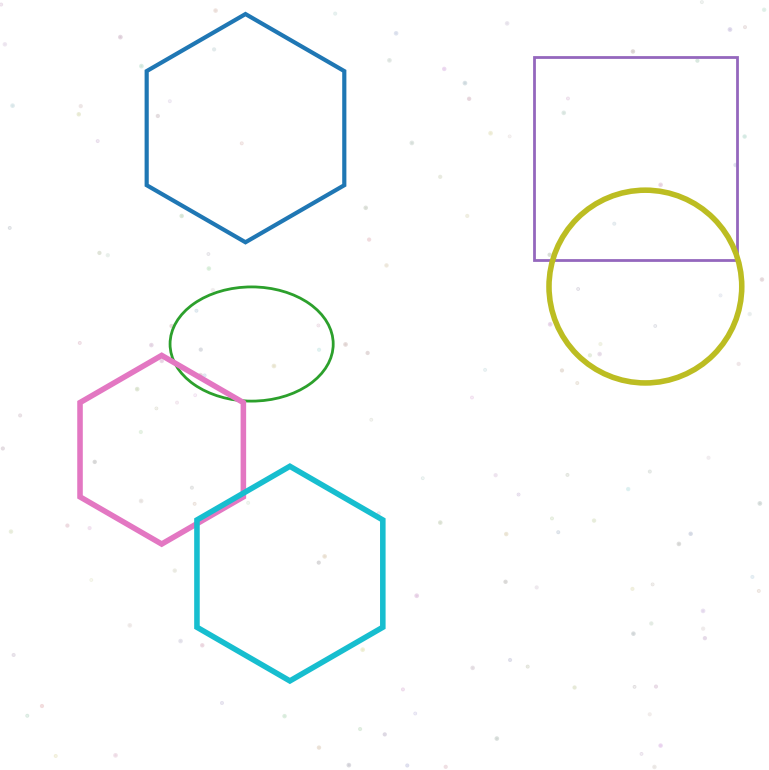[{"shape": "hexagon", "thickness": 1.5, "radius": 0.74, "center": [0.319, 0.834]}, {"shape": "oval", "thickness": 1, "radius": 0.53, "center": [0.327, 0.553]}, {"shape": "square", "thickness": 1, "radius": 0.66, "center": [0.825, 0.794]}, {"shape": "hexagon", "thickness": 2, "radius": 0.61, "center": [0.21, 0.416]}, {"shape": "circle", "thickness": 2, "radius": 0.63, "center": [0.838, 0.628]}, {"shape": "hexagon", "thickness": 2, "radius": 0.7, "center": [0.376, 0.255]}]